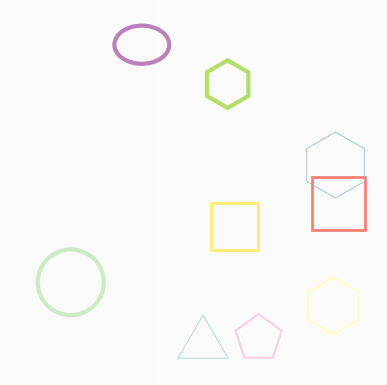[{"shape": "triangle", "thickness": 0.5, "radius": 0.37, "center": [0.524, 0.107]}, {"shape": "hexagon", "thickness": 1, "radius": 0.37, "center": [0.86, 0.205]}, {"shape": "square", "thickness": 2, "radius": 0.35, "center": [0.874, 0.471]}, {"shape": "hexagon", "thickness": 0.5, "radius": 0.43, "center": [0.866, 0.571]}, {"shape": "hexagon", "thickness": 3, "radius": 0.31, "center": [0.587, 0.782]}, {"shape": "pentagon", "thickness": 1.5, "radius": 0.31, "center": [0.667, 0.122]}, {"shape": "oval", "thickness": 3, "radius": 0.35, "center": [0.366, 0.884]}, {"shape": "circle", "thickness": 3, "radius": 0.43, "center": [0.183, 0.267]}, {"shape": "square", "thickness": 2, "radius": 0.3, "center": [0.606, 0.412]}]